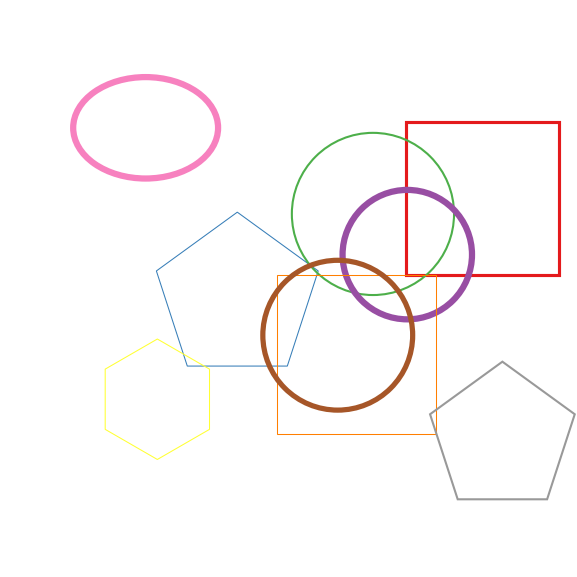[{"shape": "square", "thickness": 1.5, "radius": 0.66, "center": [0.836, 0.656]}, {"shape": "pentagon", "thickness": 0.5, "radius": 0.74, "center": [0.411, 0.484]}, {"shape": "circle", "thickness": 1, "radius": 0.7, "center": [0.646, 0.629]}, {"shape": "circle", "thickness": 3, "radius": 0.56, "center": [0.705, 0.558]}, {"shape": "square", "thickness": 0.5, "radius": 0.69, "center": [0.617, 0.386]}, {"shape": "hexagon", "thickness": 0.5, "radius": 0.52, "center": [0.272, 0.308]}, {"shape": "circle", "thickness": 2.5, "radius": 0.65, "center": [0.585, 0.419]}, {"shape": "oval", "thickness": 3, "radius": 0.63, "center": [0.252, 0.778]}, {"shape": "pentagon", "thickness": 1, "radius": 0.66, "center": [0.87, 0.241]}]